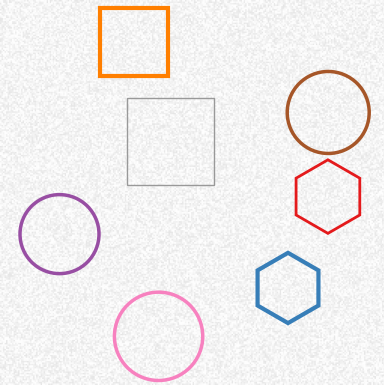[{"shape": "hexagon", "thickness": 2, "radius": 0.48, "center": [0.852, 0.489]}, {"shape": "hexagon", "thickness": 3, "radius": 0.46, "center": [0.748, 0.252]}, {"shape": "circle", "thickness": 2.5, "radius": 0.51, "center": [0.155, 0.392]}, {"shape": "square", "thickness": 3, "radius": 0.44, "center": [0.347, 0.891]}, {"shape": "circle", "thickness": 2.5, "radius": 0.53, "center": [0.852, 0.708]}, {"shape": "circle", "thickness": 2.5, "radius": 0.57, "center": [0.412, 0.126]}, {"shape": "square", "thickness": 1, "radius": 0.56, "center": [0.444, 0.633]}]